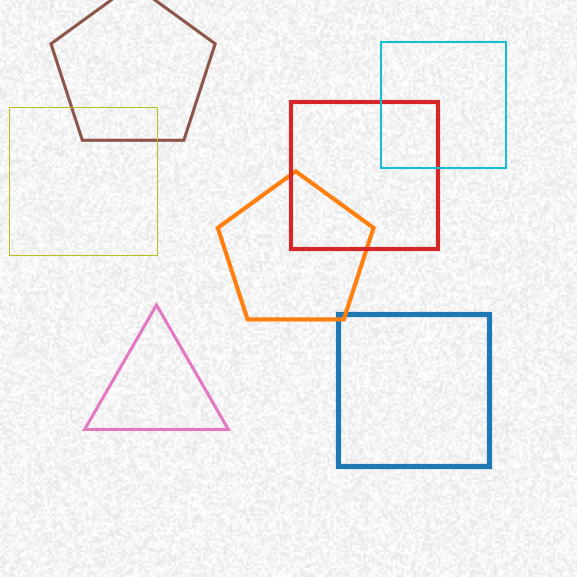[{"shape": "square", "thickness": 2.5, "radius": 0.66, "center": [0.716, 0.324]}, {"shape": "pentagon", "thickness": 2, "radius": 0.71, "center": [0.512, 0.561]}, {"shape": "square", "thickness": 2, "radius": 0.64, "center": [0.632, 0.695]}, {"shape": "pentagon", "thickness": 1.5, "radius": 0.75, "center": [0.23, 0.877]}, {"shape": "triangle", "thickness": 1.5, "radius": 0.72, "center": [0.271, 0.327]}, {"shape": "square", "thickness": 0.5, "radius": 0.64, "center": [0.143, 0.685]}, {"shape": "square", "thickness": 1, "radius": 0.54, "center": [0.768, 0.817]}]